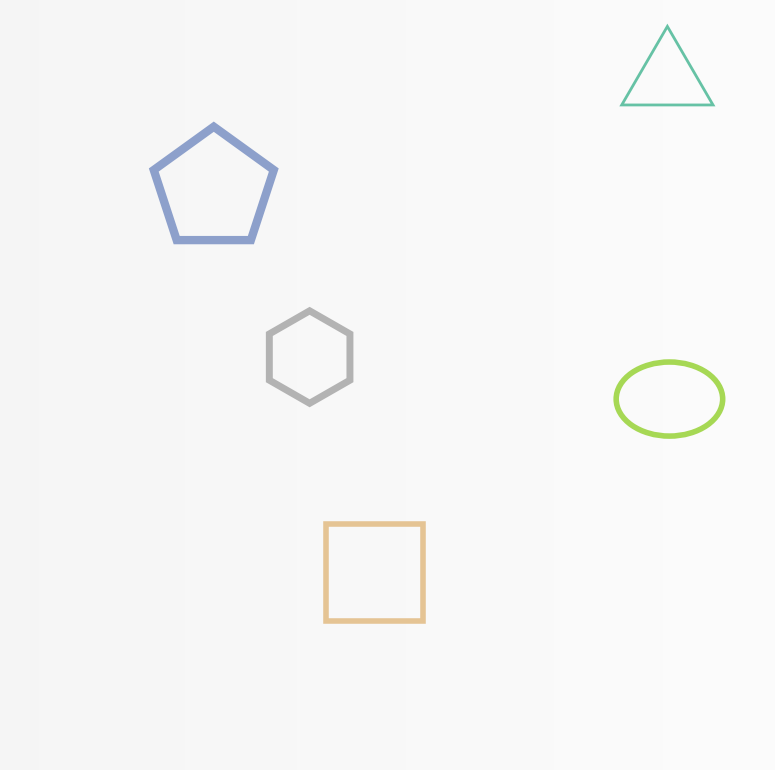[{"shape": "triangle", "thickness": 1, "radius": 0.34, "center": [0.861, 0.898]}, {"shape": "pentagon", "thickness": 3, "radius": 0.41, "center": [0.276, 0.754]}, {"shape": "oval", "thickness": 2, "radius": 0.34, "center": [0.864, 0.482]}, {"shape": "square", "thickness": 2, "radius": 0.31, "center": [0.483, 0.257]}, {"shape": "hexagon", "thickness": 2.5, "radius": 0.3, "center": [0.4, 0.536]}]